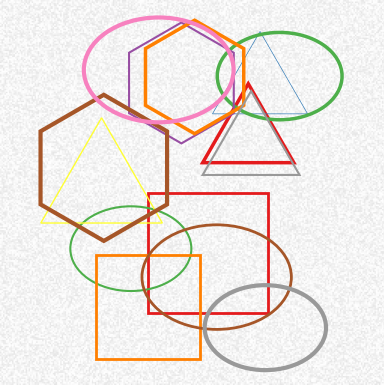[{"shape": "square", "thickness": 2, "radius": 0.78, "center": [0.541, 0.342]}, {"shape": "triangle", "thickness": 2.5, "radius": 0.68, "center": [0.645, 0.646]}, {"shape": "triangle", "thickness": 0.5, "radius": 0.71, "center": [0.675, 0.776]}, {"shape": "oval", "thickness": 2.5, "radius": 0.81, "center": [0.726, 0.802]}, {"shape": "oval", "thickness": 1.5, "radius": 0.79, "center": [0.34, 0.354]}, {"shape": "hexagon", "thickness": 1.5, "radius": 0.79, "center": [0.471, 0.785]}, {"shape": "square", "thickness": 2, "radius": 0.68, "center": [0.384, 0.204]}, {"shape": "hexagon", "thickness": 2.5, "radius": 0.74, "center": [0.505, 0.8]}, {"shape": "triangle", "thickness": 1, "radius": 0.91, "center": [0.264, 0.512]}, {"shape": "oval", "thickness": 2, "radius": 0.97, "center": [0.563, 0.28]}, {"shape": "hexagon", "thickness": 3, "radius": 0.95, "center": [0.27, 0.564]}, {"shape": "oval", "thickness": 3, "radius": 0.97, "center": [0.412, 0.818]}, {"shape": "triangle", "thickness": 1.5, "radius": 0.73, "center": [0.652, 0.618]}, {"shape": "oval", "thickness": 3, "radius": 0.79, "center": [0.689, 0.149]}]